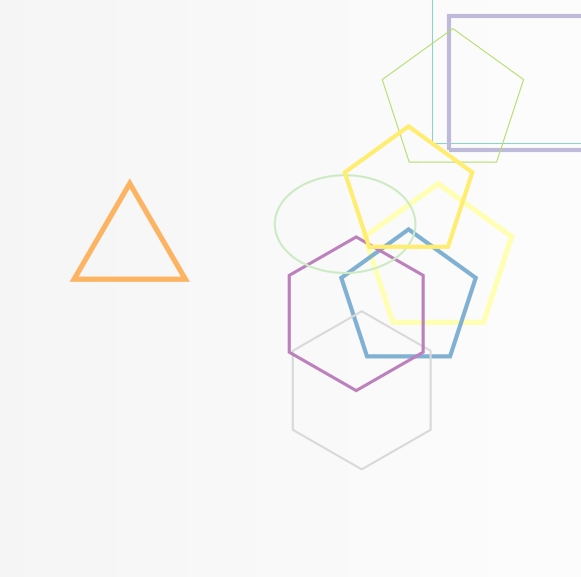[{"shape": "square", "thickness": 0.5, "radius": 0.66, "center": [0.874, 0.884]}, {"shape": "pentagon", "thickness": 2.5, "radius": 0.66, "center": [0.754, 0.548]}, {"shape": "square", "thickness": 2, "radius": 0.58, "center": [0.889, 0.855]}, {"shape": "pentagon", "thickness": 2, "radius": 0.61, "center": [0.703, 0.48]}, {"shape": "triangle", "thickness": 2.5, "radius": 0.55, "center": [0.223, 0.571]}, {"shape": "pentagon", "thickness": 0.5, "radius": 0.64, "center": [0.779, 0.822]}, {"shape": "hexagon", "thickness": 1, "radius": 0.68, "center": [0.622, 0.323]}, {"shape": "hexagon", "thickness": 1.5, "radius": 0.67, "center": [0.613, 0.456]}, {"shape": "oval", "thickness": 1, "radius": 0.6, "center": [0.594, 0.611]}, {"shape": "pentagon", "thickness": 2, "radius": 0.58, "center": [0.703, 0.665]}]